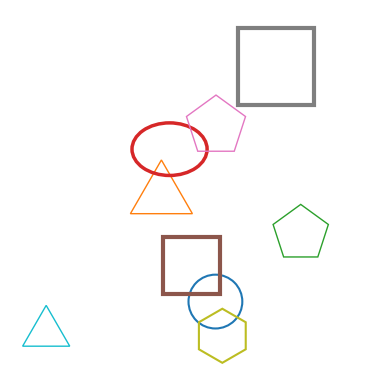[{"shape": "circle", "thickness": 1.5, "radius": 0.35, "center": [0.56, 0.217]}, {"shape": "triangle", "thickness": 1, "radius": 0.46, "center": [0.419, 0.491]}, {"shape": "pentagon", "thickness": 1, "radius": 0.38, "center": [0.781, 0.394]}, {"shape": "oval", "thickness": 2.5, "radius": 0.49, "center": [0.44, 0.613]}, {"shape": "square", "thickness": 3, "radius": 0.37, "center": [0.497, 0.31]}, {"shape": "pentagon", "thickness": 1, "radius": 0.4, "center": [0.561, 0.672]}, {"shape": "square", "thickness": 3, "radius": 0.5, "center": [0.716, 0.828]}, {"shape": "hexagon", "thickness": 1.5, "radius": 0.35, "center": [0.577, 0.128]}, {"shape": "triangle", "thickness": 1, "radius": 0.35, "center": [0.12, 0.136]}]